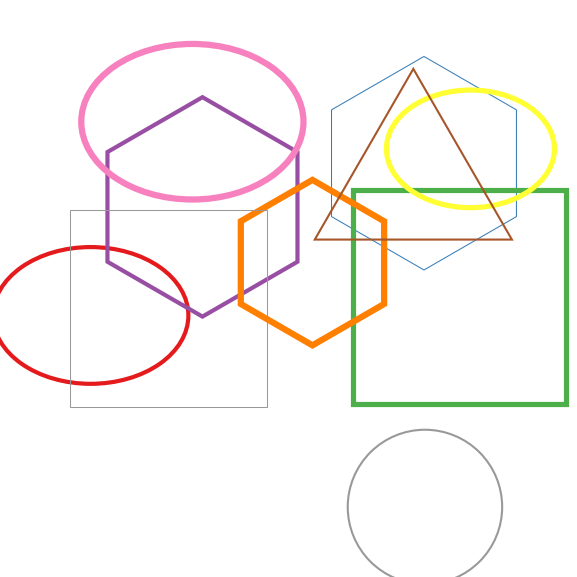[{"shape": "oval", "thickness": 2, "radius": 0.85, "center": [0.157, 0.453]}, {"shape": "hexagon", "thickness": 0.5, "radius": 0.92, "center": [0.734, 0.717]}, {"shape": "square", "thickness": 2.5, "radius": 0.92, "center": [0.795, 0.485]}, {"shape": "hexagon", "thickness": 2, "radius": 0.95, "center": [0.351, 0.641]}, {"shape": "hexagon", "thickness": 3, "radius": 0.72, "center": [0.541, 0.544]}, {"shape": "oval", "thickness": 2.5, "radius": 0.73, "center": [0.815, 0.741]}, {"shape": "triangle", "thickness": 1, "radius": 0.99, "center": [0.716, 0.683]}, {"shape": "oval", "thickness": 3, "radius": 0.96, "center": [0.333, 0.788]}, {"shape": "circle", "thickness": 1, "radius": 0.67, "center": [0.736, 0.121]}, {"shape": "square", "thickness": 0.5, "radius": 0.85, "center": [0.292, 0.465]}]